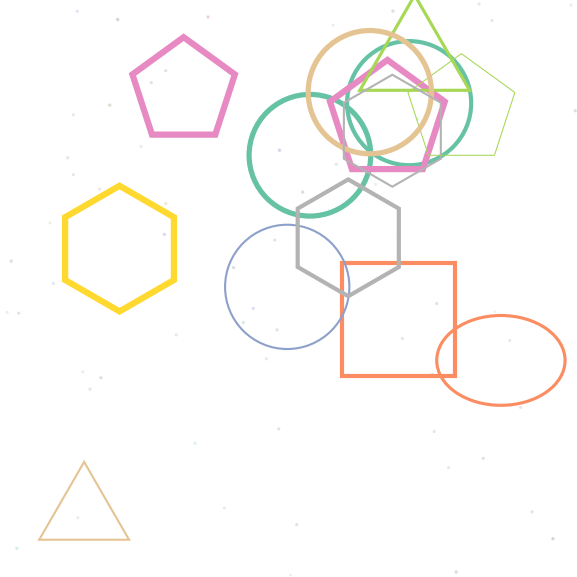[{"shape": "circle", "thickness": 2, "radius": 0.54, "center": [0.708, 0.821]}, {"shape": "circle", "thickness": 2.5, "radius": 0.53, "center": [0.537, 0.73]}, {"shape": "square", "thickness": 2, "radius": 0.49, "center": [0.69, 0.446]}, {"shape": "oval", "thickness": 1.5, "radius": 0.56, "center": [0.867, 0.375]}, {"shape": "circle", "thickness": 1, "radius": 0.54, "center": [0.497, 0.502]}, {"shape": "pentagon", "thickness": 3, "radius": 0.52, "center": [0.671, 0.791]}, {"shape": "pentagon", "thickness": 3, "radius": 0.47, "center": [0.318, 0.841]}, {"shape": "pentagon", "thickness": 0.5, "radius": 0.49, "center": [0.799, 0.809]}, {"shape": "triangle", "thickness": 1.5, "radius": 0.55, "center": [0.718, 0.898]}, {"shape": "hexagon", "thickness": 3, "radius": 0.54, "center": [0.207, 0.569]}, {"shape": "triangle", "thickness": 1, "radius": 0.45, "center": [0.146, 0.109]}, {"shape": "circle", "thickness": 2.5, "radius": 0.53, "center": [0.64, 0.84]}, {"shape": "hexagon", "thickness": 1, "radius": 0.48, "center": [0.679, 0.773]}, {"shape": "hexagon", "thickness": 2, "radius": 0.51, "center": [0.603, 0.587]}]